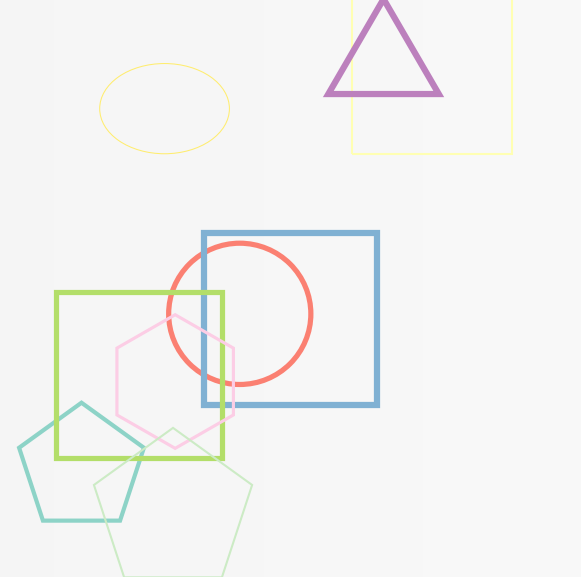[{"shape": "pentagon", "thickness": 2, "radius": 0.56, "center": [0.14, 0.189]}, {"shape": "square", "thickness": 1, "radius": 0.69, "center": [0.743, 0.87]}, {"shape": "circle", "thickness": 2.5, "radius": 0.61, "center": [0.412, 0.456]}, {"shape": "square", "thickness": 3, "radius": 0.75, "center": [0.5, 0.447]}, {"shape": "square", "thickness": 2.5, "radius": 0.72, "center": [0.239, 0.35]}, {"shape": "hexagon", "thickness": 1.5, "radius": 0.58, "center": [0.301, 0.338]}, {"shape": "triangle", "thickness": 3, "radius": 0.55, "center": [0.66, 0.891]}, {"shape": "pentagon", "thickness": 1, "radius": 0.72, "center": [0.298, 0.115]}, {"shape": "oval", "thickness": 0.5, "radius": 0.56, "center": [0.283, 0.811]}]